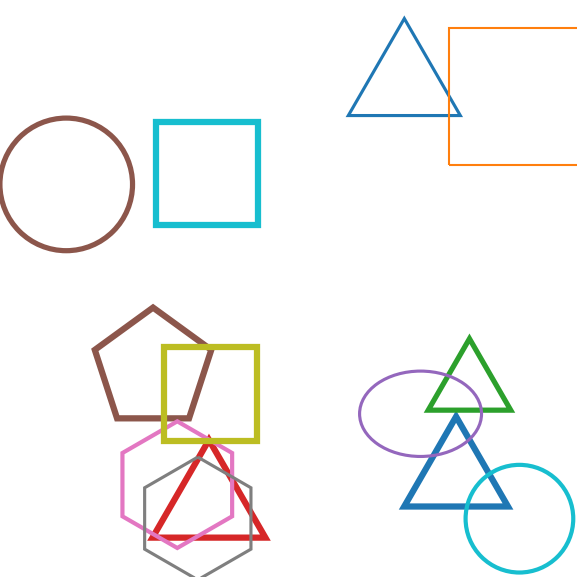[{"shape": "triangle", "thickness": 1.5, "radius": 0.56, "center": [0.7, 0.855]}, {"shape": "triangle", "thickness": 3, "radius": 0.52, "center": [0.79, 0.174]}, {"shape": "square", "thickness": 1, "radius": 0.59, "center": [0.896, 0.832]}, {"shape": "triangle", "thickness": 2.5, "radius": 0.41, "center": [0.813, 0.33]}, {"shape": "triangle", "thickness": 3, "radius": 0.56, "center": [0.362, 0.125]}, {"shape": "oval", "thickness": 1.5, "radius": 0.53, "center": [0.728, 0.283]}, {"shape": "circle", "thickness": 2.5, "radius": 0.57, "center": [0.115, 0.68]}, {"shape": "pentagon", "thickness": 3, "radius": 0.53, "center": [0.265, 0.361]}, {"shape": "hexagon", "thickness": 2, "radius": 0.55, "center": [0.307, 0.16]}, {"shape": "hexagon", "thickness": 1.5, "radius": 0.53, "center": [0.343, 0.101]}, {"shape": "square", "thickness": 3, "radius": 0.4, "center": [0.364, 0.317]}, {"shape": "circle", "thickness": 2, "radius": 0.47, "center": [0.899, 0.101]}, {"shape": "square", "thickness": 3, "radius": 0.44, "center": [0.359, 0.699]}]